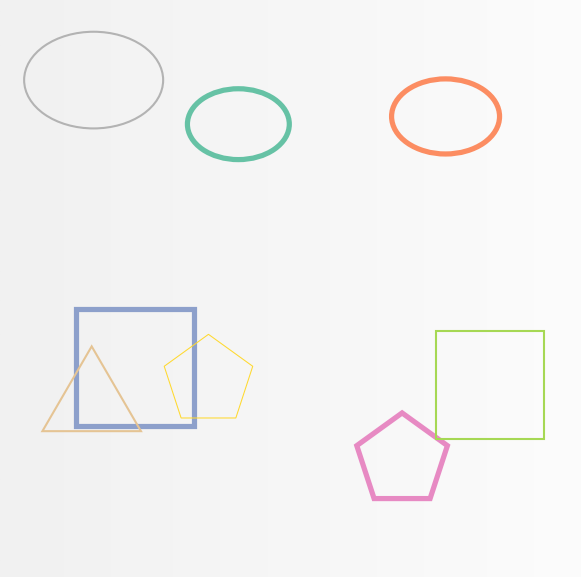[{"shape": "oval", "thickness": 2.5, "radius": 0.44, "center": [0.41, 0.784]}, {"shape": "oval", "thickness": 2.5, "radius": 0.46, "center": [0.767, 0.798]}, {"shape": "square", "thickness": 2.5, "radius": 0.51, "center": [0.232, 0.363]}, {"shape": "pentagon", "thickness": 2.5, "radius": 0.41, "center": [0.692, 0.202]}, {"shape": "square", "thickness": 1, "radius": 0.47, "center": [0.843, 0.332]}, {"shape": "pentagon", "thickness": 0.5, "radius": 0.4, "center": [0.359, 0.34]}, {"shape": "triangle", "thickness": 1, "radius": 0.49, "center": [0.158, 0.301]}, {"shape": "oval", "thickness": 1, "radius": 0.6, "center": [0.161, 0.86]}]